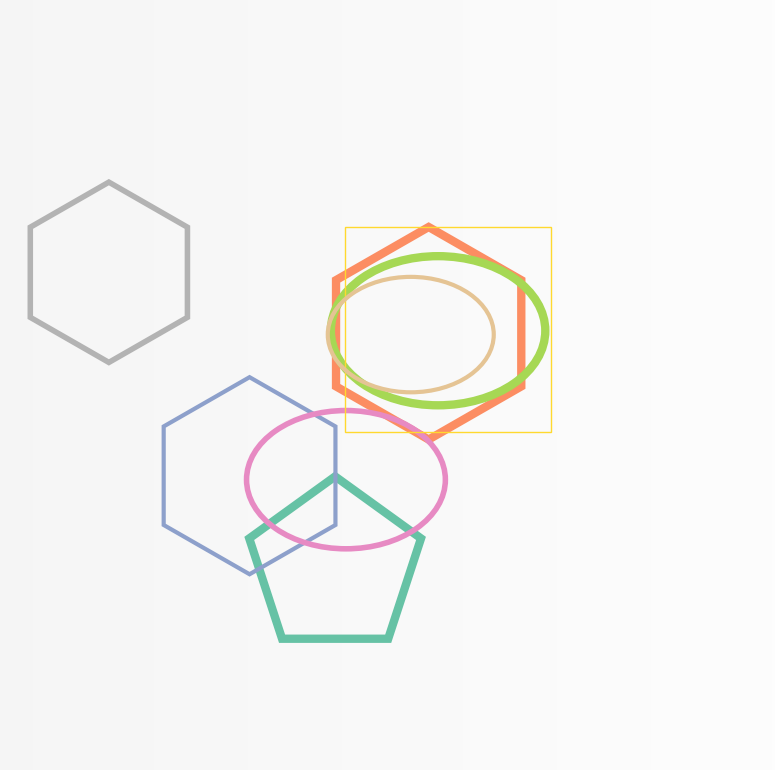[{"shape": "pentagon", "thickness": 3, "radius": 0.58, "center": [0.432, 0.265]}, {"shape": "hexagon", "thickness": 3, "radius": 0.69, "center": [0.553, 0.567]}, {"shape": "hexagon", "thickness": 1.5, "radius": 0.64, "center": [0.322, 0.382]}, {"shape": "oval", "thickness": 2, "radius": 0.64, "center": [0.446, 0.377]}, {"shape": "oval", "thickness": 3, "radius": 0.69, "center": [0.565, 0.57]}, {"shape": "square", "thickness": 0.5, "radius": 0.67, "center": [0.578, 0.572]}, {"shape": "oval", "thickness": 1.5, "radius": 0.54, "center": [0.53, 0.565]}, {"shape": "hexagon", "thickness": 2, "radius": 0.59, "center": [0.14, 0.646]}]